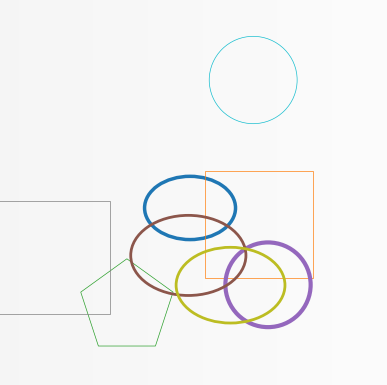[{"shape": "oval", "thickness": 2.5, "radius": 0.59, "center": [0.49, 0.46]}, {"shape": "square", "thickness": 0.5, "radius": 0.69, "center": [0.668, 0.418]}, {"shape": "pentagon", "thickness": 0.5, "radius": 0.63, "center": [0.327, 0.203]}, {"shape": "circle", "thickness": 3, "radius": 0.55, "center": [0.692, 0.26]}, {"shape": "oval", "thickness": 2, "radius": 0.74, "center": [0.486, 0.337]}, {"shape": "square", "thickness": 0.5, "radius": 0.74, "center": [0.138, 0.331]}, {"shape": "oval", "thickness": 2, "radius": 0.7, "center": [0.595, 0.259]}, {"shape": "circle", "thickness": 0.5, "radius": 0.57, "center": [0.653, 0.792]}]